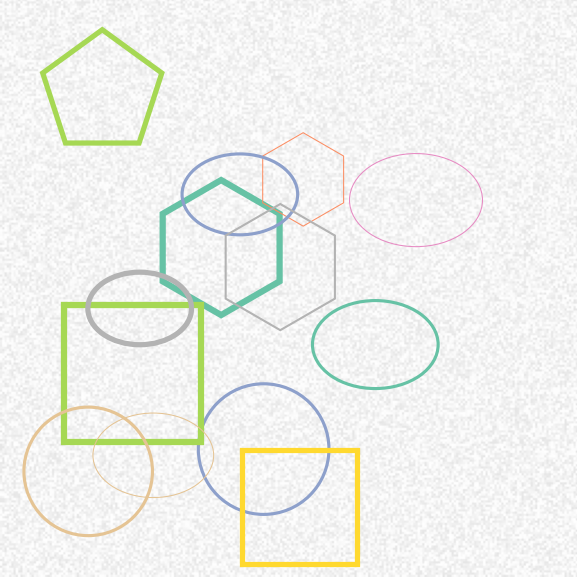[{"shape": "hexagon", "thickness": 3, "radius": 0.58, "center": [0.383, 0.57]}, {"shape": "oval", "thickness": 1.5, "radius": 0.54, "center": [0.65, 0.402]}, {"shape": "hexagon", "thickness": 0.5, "radius": 0.4, "center": [0.525, 0.688]}, {"shape": "oval", "thickness": 1.5, "radius": 0.5, "center": [0.415, 0.663]}, {"shape": "circle", "thickness": 1.5, "radius": 0.57, "center": [0.457, 0.221]}, {"shape": "oval", "thickness": 0.5, "radius": 0.58, "center": [0.72, 0.653]}, {"shape": "square", "thickness": 3, "radius": 0.59, "center": [0.229, 0.352]}, {"shape": "pentagon", "thickness": 2.5, "radius": 0.54, "center": [0.177, 0.839]}, {"shape": "square", "thickness": 2.5, "radius": 0.49, "center": [0.519, 0.122]}, {"shape": "circle", "thickness": 1.5, "radius": 0.56, "center": [0.153, 0.183]}, {"shape": "oval", "thickness": 0.5, "radius": 0.52, "center": [0.265, 0.211]}, {"shape": "oval", "thickness": 2.5, "radius": 0.45, "center": [0.242, 0.465]}, {"shape": "hexagon", "thickness": 1, "radius": 0.55, "center": [0.485, 0.537]}]